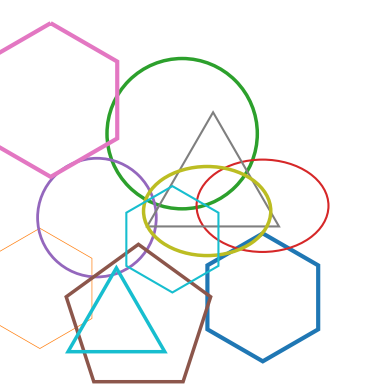[{"shape": "hexagon", "thickness": 3, "radius": 0.83, "center": [0.683, 0.228]}, {"shape": "hexagon", "thickness": 0.5, "radius": 0.78, "center": [0.103, 0.251]}, {"shape": "circle", "thickness": 2.5, "radius": 0.98, "center": [0.473, 0.653]}, {"shape": "oval", "thickness": 1.5, "radius": 0.86, "center": [0.682, 0.466]}, {"shape": "circle", "thickness": 2, "radius": 0.77, "center": [0.252, 0.435]}, {"shape": "pentagon", "thickness": 2.5, "radius": 0.99, "center": [0.36, 0.168]}, {"shape": "hexagon", "thickness": 3, "radius": 1.0, "center": [0.132, 0.74]}, {"shape": "triangle", "thickness": 1.5, "radius": 0.99, "center": [0.553, 0.511]}, {"shape": "oval", "thickness": 2.5, "radius": 0.83, "center": [0.538, 0.452]}, {"shape": "triangle", "thickness": 2.5, "radius": 0.72, "center": [0.302, 0.159]}, {"shape": "hexagon", "thickness": 1.5, "radius": 0.69, "center": [0.448, 0.378]}]